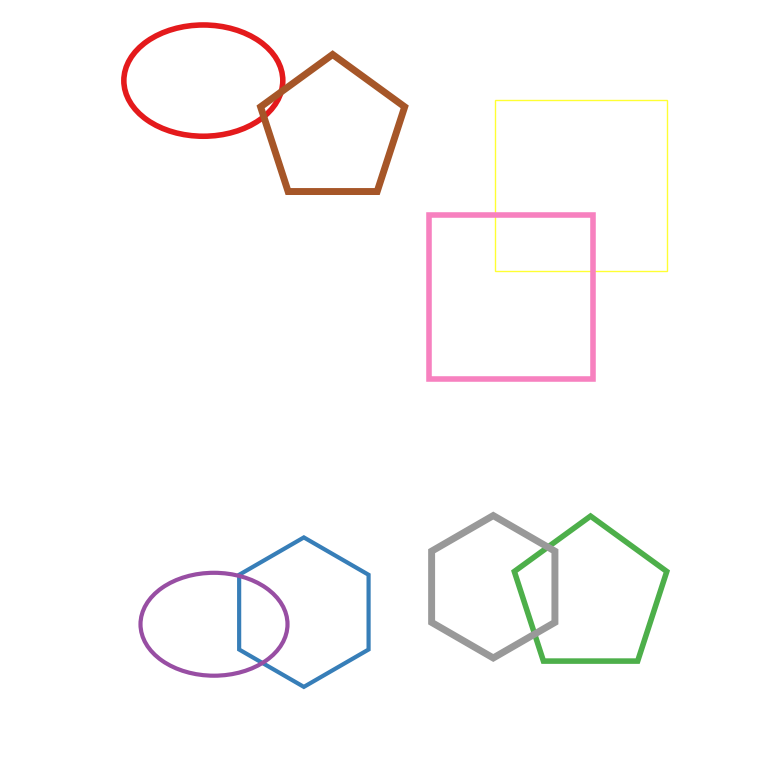[{"shape": "oval", "thickness": 2, "radius": 0.52, "center": [0.264, 0.895]}, {"shape": "hexagon", "thickness": 1.5, "radius": 0.49, "center": [0.395, 0.205]}, {"shape": "pentagon", "thickness": 2, "radius": 0.52, "center": [0.767, 0.226]}, {"shape": "oval", "thickness": 1.5, "radius": 0.48, "center": [0.278, 0.189]}, {"shape": "square", "thickness": 0.5, "radius": 0.56, "center": [0.755, 0.759]}, {"shape": "pentagon", "thickness": 2.5, "radius": 0.49, "center": [0.432, 0.831]}, {"shape": "square", "thickness": 2, "radius": 0.53, "center": [0.664, 0.614]}, {"shape": "hexagon", "thickness": 2.5, "radius": 0.46, "center": [0.641, 0.238]}]